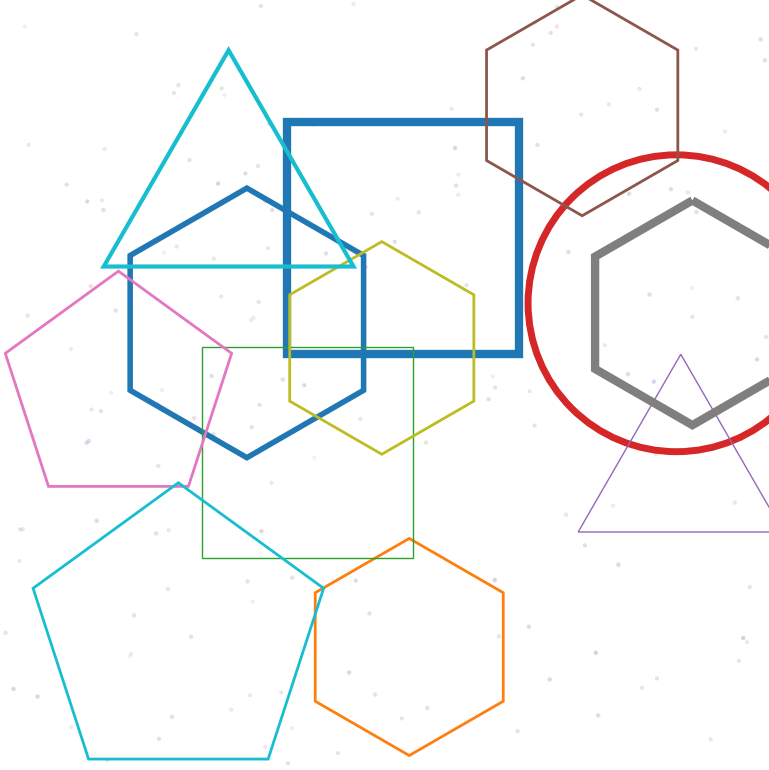[{"shape": "square", "thickness": 3, "radius": 0.75, "center": [0.523, 0.691]}, {"shape": "hexagon", "thickness": 2, "radius": 0.88, "center": [0.321, 0.581]}, {"shape": "hexagon", "thickness": 1, "radius": 0.7, "center": [0.531, 0.16]}, {"shape": "square", "thickness": 0.5, "radius": 0.69, "center": [0.4, 0.413]}, {"shape": "circle", "thickness": 2.5, "radius": 0.96, "center": [0.879, 0.606]}, {"shape": "triangle", "thickness": 0.5, "radius": 0.77, "center": [0.884, 0.386]}, {"shape": "hexagon", "thickness": 1, "radius": 0.72, "center": [0.756, 0.863]}, {"shape": "pentagon", "thickness": 1, "radius": 0.77, "center": [0.154, 0.493]}, {"shape": "hexagon", "thickness": 3, "radius": 0.73, "center": [0.899, 0.594]}, {"shape": "hexagon", "thickness": 1, "radius": 0.69, "center": [0.496, 0.548]}, {"shape": "pentagon", "thickness": 1, "radius": 0.99, "center": [0.232, 0.175]}, {"shape": "triangle", "thickness": 1.5, "radius": 0.94, "center": [0.297, 0.748]}]